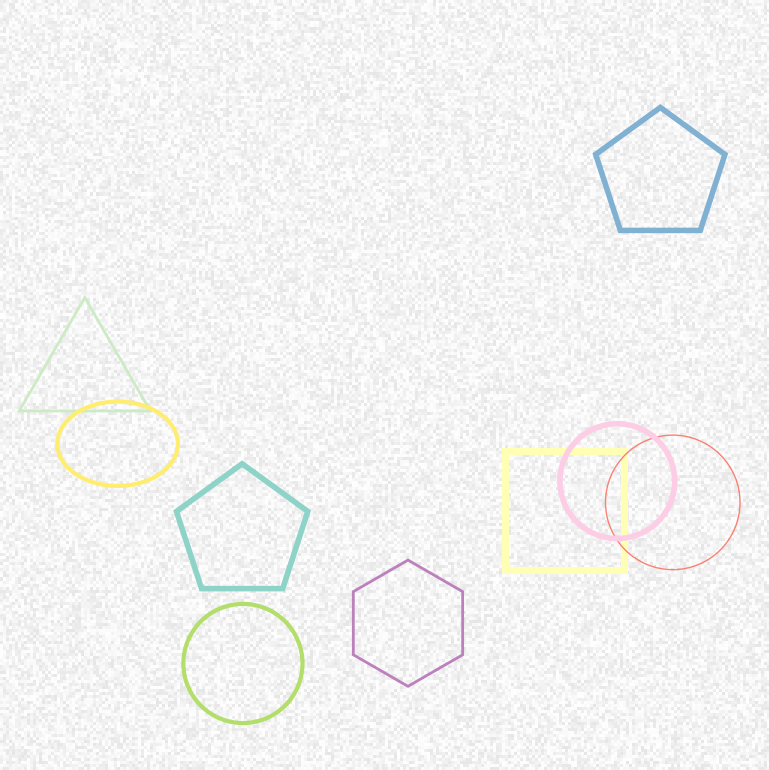[{"shape": "pentagon", "thickness": 2, "radius": 0.45, "center": [0.314, 0.308]}, {"shape": "square", "thickness": 2.5, "radius": 0.39, "center": [0.733, 0.337]}, {"shape": "circle", "thickness": 0.5, "radius": 0.44, "center": [0.874, 0.348]}, {"shape": "pentagon", "thickness": 2, "radius": 0.44, "center": [0.858, 0.772]}, {"shape": "circle", "thickness": 1.5, "radius": 0.39, "center": [0.315, 0.138]}, {"shape": "circle", "thickness": 2, "radius": 0.37, "center": [0.802, 0.375]}, {"shape": "hexagon", "thickness": 1, "radius": 0.41, "center": [0.53, 0.191]}, {"shape": "triangle", "thickness": 1, "radius": 0.49, "center": [0.11, 0.515]}, {"shape": "oval", "thickness": 1.5, "radius": 0.39, "center": [0.153, 0.424]}]